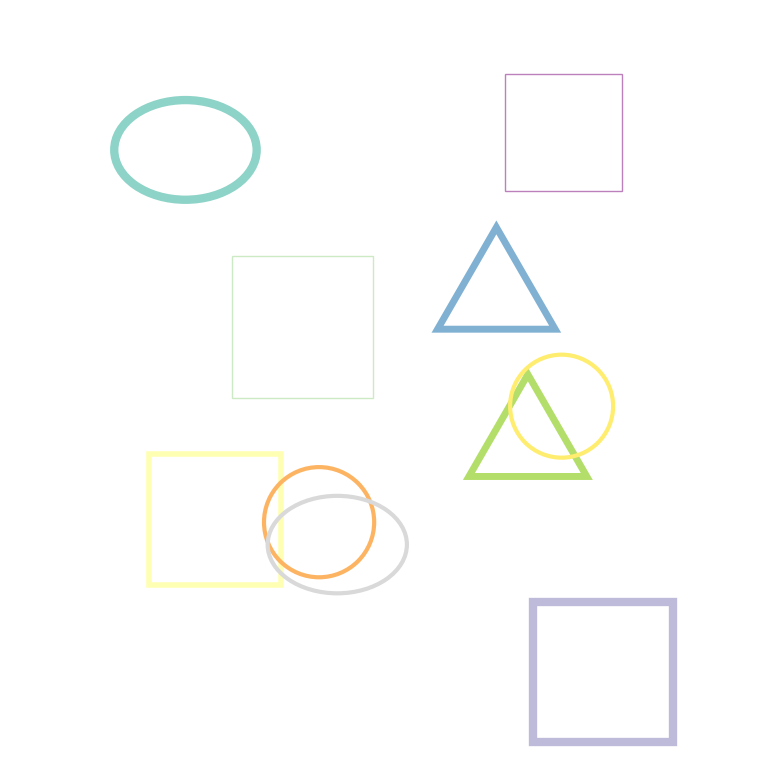[{"shape": "oval", "thickness": 3, "radius": 0.46, "center": [0.241, 0.805]}, {"shape": "square", "thickness": 2, "radius": 0.43, "center": [0.279, 0.325]}, {"shape": "square", "thickness": 3, "radius": 0.45, "center": [0.783, 0.128]}, {"shape": "triangle", "thickness": 2.5, "radius": 0.44, "center": [0.645, 0.617]}, {"shape": "circle", "thickness": 1.5, "radius": 0.36, "center": [0.414, 0.322]}, {"shape": "triangle", "thickness": 2.5, "radius": 0.44, "center": [0.686, 0.425]}, {"shape": "oval", "thickness": 1.5, "radius": 0.45, "center": [0.438, 0.293]}, {"shape": "square", "thickness": 0.5, "radius": 0.38, "center": [0.732, 0.828]}, {"shape": "square", "thickness": 0.5, "radius": 0.46, "center": [0.392, 0.575]}, {"shape": "circle", "thickness": 1.5, "radius": 0.33, "center": [0.729, 0.473]}]